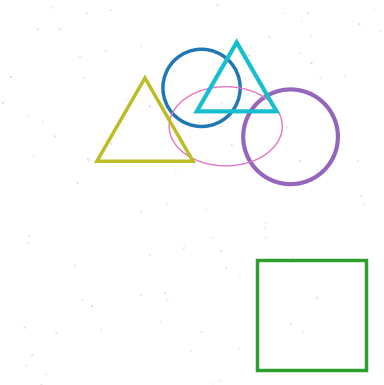[{"shape": "circle", "thickness": 2.5, "radius": 0.5, "center": [0.523, 0.772]}, {"shape": "square", "thickness": 2.5, "radius": 0.71, "center": [0.809, 0.182]}, {"shape": "circle", "thickness": 3, "radius": 0.62, "center": [0.755, 0.645]}, {"shape": "oval", "thickness": 1, "radius": 0.73, "center": [0.586, 0.672]}, {"shape": "triangle", "thickness": 2.5, "radius": 0.72, "center": [0.377, 0.653]}, {"shape": "triangle", "thickness": 3, "radius": 0.6, "center": [0.615, 0.771]}]